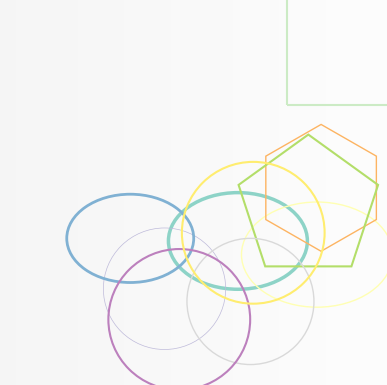[{"shape": "oval", "thickness": 2.5, "radius": 0.9, "center": [0.614, 0.374]}, {"shape": "oval", "thickness": 1, "radius": 0.98, "center": [0.818, 0.339]}, {"shape": "circle", "thickness": 0.5, "radius": 0.79, "center": [0.425, 0.25]}, {"shape": "oval", "thickness": 2, "radius": 0.82, "center": [0.336, 0.381]}, {"shape": "hexagon", "thickness": 1, "radius": 0.82, "center": [0.829, 0.512]}, {"shape": "pentagon", "thickness": 1.5, "radius": 0.95, "center": [0.796, 0.461]}, {"shape": "circle", "thickness": 1, "radius": 0.82, "center": [0.646, 0.217]}, {"shape": "circle", "thickness": 1.5, "radius": 0.91, "center": [0.463, 0.17]}, {"shape": "square", "thickness": 1.5, "radius": 0.71, "center": [0.884, 0.871]}, {"shape": "circle", "thickness": 1.5, "radius": 0.92, "center": [0.654, 0.395]}]